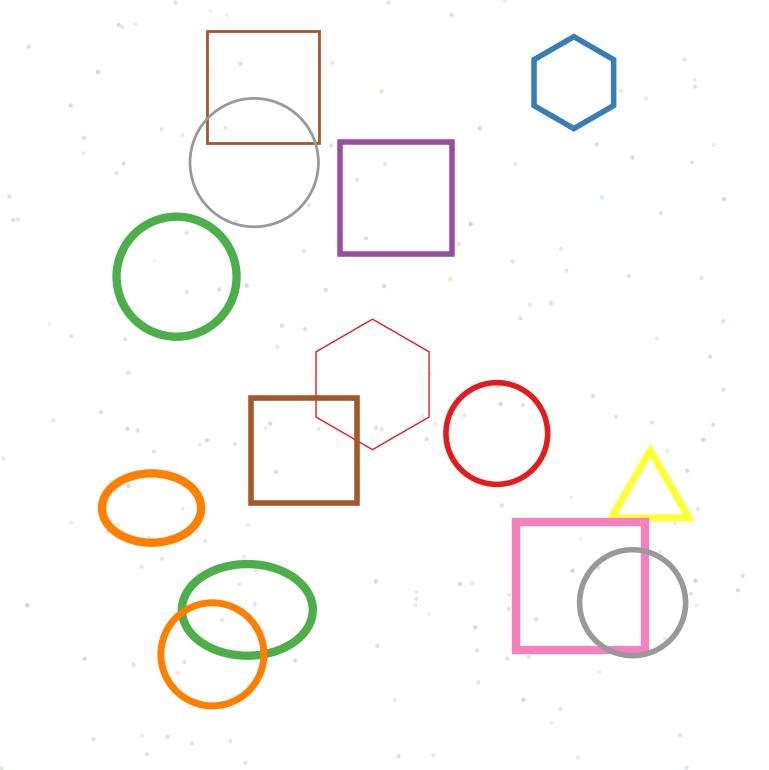[{"shape": "circle", "thickness": 2, "radius": 0.33, "center": [0.645, 0.437]}, {"shape": "hexagon", "thickness": 0.5, "radius": 0.42, "center": [0.484, 0.501]}, {"shape": "hexagon", "thickness": 2, "radius": 0.3, "center": [0.745, 0.893]}, {"shape": "oval", "thickness": 3, "radius": 0.43, "center": [0.321, 0.208]}, {"shape": "circle", "thickness": 3, "radius": 0.39, "center": [0.229, 0.641]}, {"shape": "square", "thickness": 2, "radius": 0.36, "center": [0.515, 0.743]}, {"shape": "circle", "thickness": 2.5, "radius": 0.33, "center": [0.276, 0.15]}, {"shape": "oval", "thickness": 3, "radius": 0.32, "center": [0.197, 0.34]}, {"shape": "triangle", "thickness": 2.5, "radius": 0.29, "center": [0.844, 0.357]}, {"shape": "square", "thickness": 1, "radius": 0.36, "center": [0.342, 0.888]}, {"shape": "square", "thickness": 2, "radius": 0.34, "center": [0.395, 0.415]}, {"shape": "square", "thickness": 3, "radius": 0.42, "center": [0.754, 0.238]}, {"shape": "circle", "thickness": 1, "radius": 0.42, "center": [0.33, 0.789]}, {"shape": "circle", "thickness": 2, "radius": 0.34, "center": [0.822, 0.217]}]